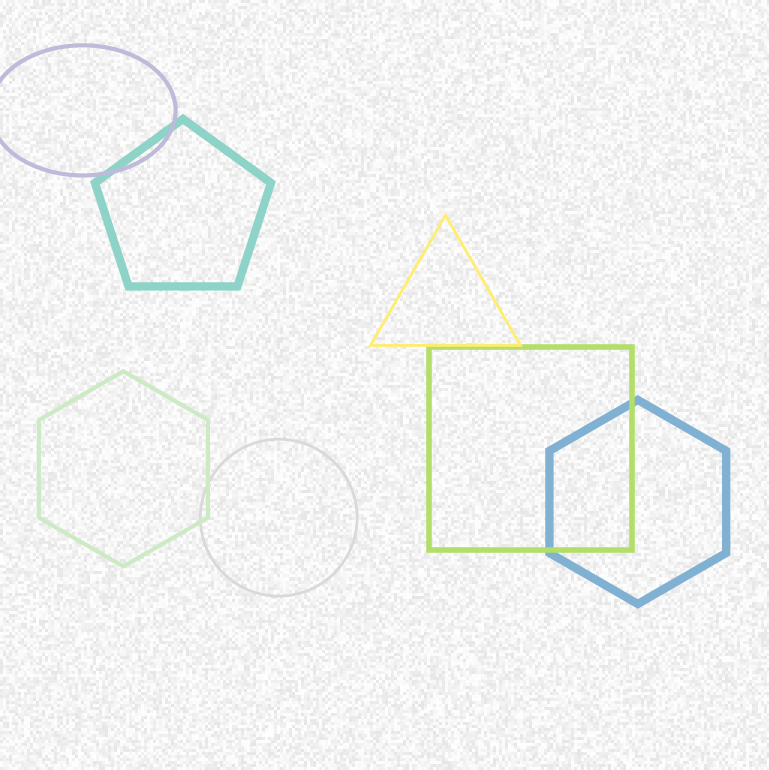[{"shape": "pentagon", "thickness": 3, "radius": 0.6, "center": [0.238, 0.725]}, {"shape": "oval", "thickness": 1.5, "radius": 0.6, "center": [0.107, 0.857]}, {"shape": "hexagon", "thickness": 3, "radius": 0.66, "center": [0.828, 0.348]}, {"shape": "square", "thickness": 2, "radius": 0.66, "center": [0.689, 0.418]}, {"shape": "circle", "thickness": 1, "radius": 0.51, "center": [0.362, 0.328]}, {"shape": "hexagon", "thickness": 1.5, "radius": 0.63, "center": [0.16, 0.391]}, {"shape": "triangle", "thickness": 1, "radius": 0.56, "center": [0.579, 0.608]}]